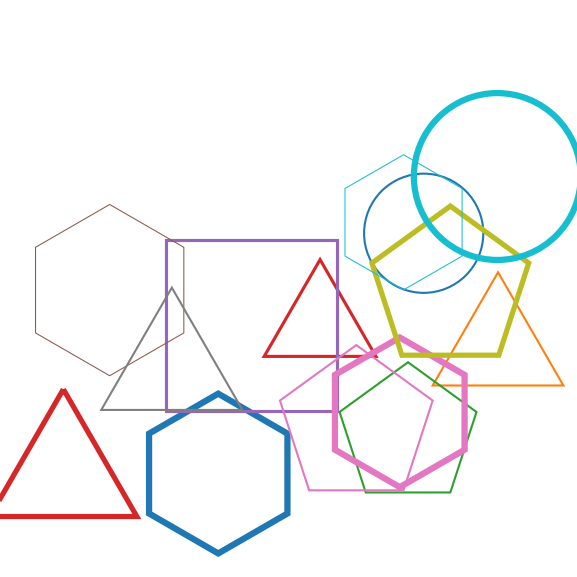[{"shape": "circle", "thickness": 1, "radius": 0.52, "center": [0.734, 0.595]}, {"shape": "hexagon", "thickness": 3, "radius": 0.69, "center": [0.378, 0.179]}, {"shape": "triangle", "thickness": 1, "radius": 0.65, "center": [0.862, 0.397]}, {"shape": "pentagon", "thickness": 1, "radius": 0.62, "center": [0.707, 0.247]}, {"shape": "triangle", "thickness": 1.5, "radius": 0.56, "center": [0.554, 0.438]}, {"shape": "triangle", "thickness": 2.5, "radius": 0.73, "center": [0.11, 0.178]}, {"shape": "square", "thickness": 1.5, "radius": 0.74, "center": [0.435, 0.435]}, {"shape": "hexagon", "thickness": 0.5, "radius": 0.74, "center": [0.19, 0.497]}, {"shape": "pentagon", "thickness": 1, "radius": 0.7, "center": [0.617, 0.263]}, {"shape": "hexagon", "thickness": 3, "radius": 0.65, "center": [0.692, 0.285]}, {"shape": "triangle", "thickness": 1, "radius": 0.71, "center": [0.298, 0.36]}, {"shape": "pentagon", "thickness": 2.5, "radius": 0.71, "center": [0.78, 0.5]}, {"shape": "circle", "thickness": 3, "radius": 0.72, "center": [0.861, 0.693]}, {"shape": "hexagon", "thickness": 0.5, "radius": 0.59, "center": [0.699, 0.614]}]